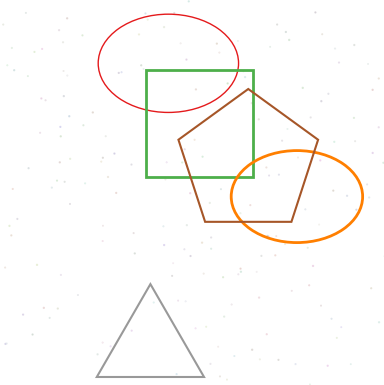[{"shape": "oval", "thickness": 1, "radius": 0.91, "center": [0.437, 0.836]}, {"shape": "square", "thickness": 2, "radius": 0.69, "center": [0.518, 0.679]}, {"shape": "oval", "thickness": 2, "radius": 0.85, "center": [0.771, 0.489]}, {"shape": "pentagon", "thickness": 1.5, "radius": 0.95, "center": [0.645, 0.578]}, {"shape": "triangle", "thickness": 1.5, "radius": 0.8, "center": [0.391, 0.101]}]